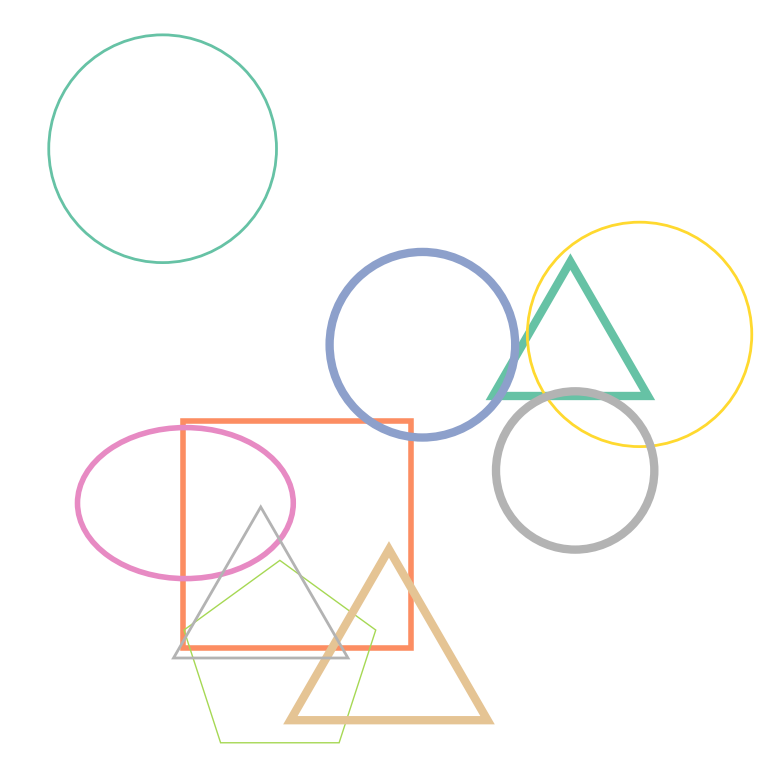[{"shape": "circle", "thickness": 1, "radius": 0.74, "center": [0.211, 0.807]}, {"shape": "triangle", "thickness": 3, "radius": 0.58, "center": [0.741, 0.544]}, {"shape": "square", "thickness": 2, "radius": 0.74, "center": [0.386, 0.306]}, {"shape": "circle", "thickness": 3, "radius": 0.6, "center": [0.549, 0.552]}, {"shape": "oval", "thickness": 2, "radius": 0.7, "center": [0.241, 0.347]}, {"shape": "pentagon", "thickness": 0.5, "radius": 0.65, "center": [0.363, 0.141]}, {"shape": "circle", "thickness": 1, "radius": 0.73, "center": [0.831, 0.566]}, {"shape": "triangle", "thickness": 3, "radius": 0.74, "center": [0.505, 0.139]}, {"shape": "circle", "thickness": 3, "radius": 0.51, "center": [0.747, 0.389]}, {"shape": "triangle", "thickness": 1, "radius": 0.65, "center": [0.339, 0.211]}]